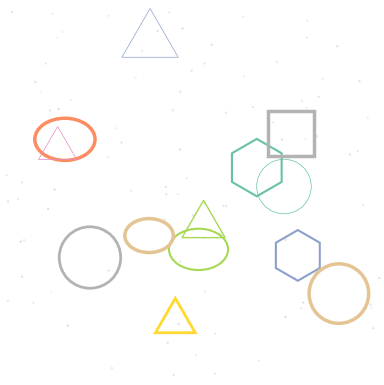[{"shape": "hexagon", "thickness": 1.5, "radius": 0.37, "center": [0.667, 0.565]}, {"shape": "circle", "thickness": 0.5, "radius": 0.35, "center": [0.738, 0.516]}, {"shape": "oval", "thickness": 2.5, "radius": 0.39, "center": [0.169, 0.638]}, {"shape": "hexagon", "thickness": 1.5, "radius": 0.33, "center": [0.774, 0.337]}, {"shape": "triangle", "thickness": 0.5, "radius": 0.42, "center": [0.39, 0.893]}, {"shape": "triangle", "thickness": 0.5, "radius": 0.29, "center": [0.15, 0.614]}, {"shape": "triangle", "thickness": 1, "radius": 0.32, "center": [0.529, 0.415]}, {"shape": "oval", "thickness": 1.5, "radius": 0.38, "center": [0.516, 0.352]}, {"shape": "triangle", "thickness": 2, "radius": 0.3, "center": [0.455, 0.166]}, {"shape": "oval", "thickness": 2.5, "radius": 0.31, "center": [0.387, 0.388]}, {"shape": "circle", "thickness": 2.5, "radius": 0.39, "center": [0.88, 0.237]}, {"shape": "circle", "thickness": 2, "radius": 0.4, "center": [0.234, 0.331]}, {"shape": "square", "thickness": 2.5, "radius": 0.3, "center": [0.756, 0.654]}]